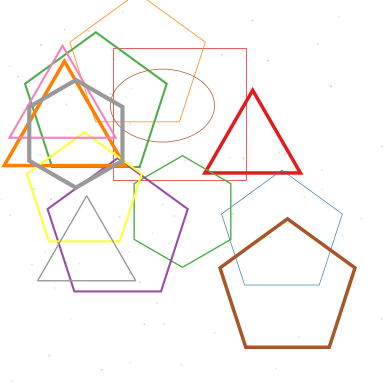[{"shape": "square", "thickness": 0.5, "radius": 0.86, "center": [0.466, 0.703]}, {"shape": "triangle", "thickness": 2.5, "radius": 0.72, "center": [0.656, 0.622]}, {"shape": "pentagon", "thickness": 0.5, "radius": 0.82, "center": [0.732, 0.393]}, {"shape": "pentagon", "thickness": 1.5, "radius": 0.97, "center": [0.249, 0.723]}, {"shape": "hexagon", "thickness": 1, "radius": 0.72, "center": [0.474, 0.451]}, {"shape": "pentagon", "thickness": 1.5, "radius": 0.96, "center": [0.306, 0.398]}, {"shape": "triangle", "thickness": 2.5, "radius": 0.9, "center": [0.167, 0.66]}, {"shape": "pentagon", "thickness": 0.5, "radius": 0.93, "center": [0.357, 0.833]}, {"shape": "pentagon", "thickness": 1.5, "radius": 0.78, "center": [0.219, 0.5]}, {"shape": "oval", "thickness": 0.5, "radius": 0.68, "center": [0.422, 0.726]}, {"shape": "pentagon", "thickness": 2.5, "radius": 0.92, "center": [0.747, 0.247]}, {"shape": "triangle", "thickness": 1.5, "radius": 0.8, "center": [0.162, 0.722]}, {"shape": "triangle", "thickness": 1, "radius": 0.74, "center": [0.225, 0.344]}, {"shape": "hexagon", "thickness": 3, "radius": 0.7, "center": [0.197, 0.652]}]